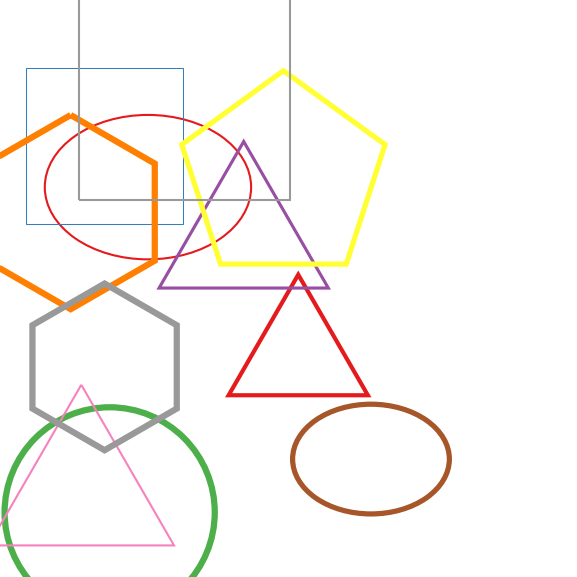[{"shape": "oval", "thickness": 1, "radius": 0.89, "center": [0.256, 0.675]}, {"shape": "triangle", "thickness": 2, "radius": 0.7, "center": [0.516, 0.384]}, {"shape": "square", "thickness": 0.5, "radius": 0.68, "center": [0.181, 0.747]}, {"shape": "circle", "thickness": 3, "radius": 0.91, "center": [0.19, 0.112]}, {"shape": "triangle", "thickness": 1.5, "radius": 0.85, "center": [0.422, 0.585]}, {"shape": "hexagon", "thickness": 3, "radius": 0.84, "center": [0.122, 0.632]}, {"shape": "pentagon", "thickness": 2.5, "radius": 0.93, "center": [0.491, 0.692]}, {"shape": "oval", "thickness": 2.5, "radius": 0.68, "center": [0.642, 0.204]}, {"shape": "triangle", "thickness": 1, "radius": 0.93, "center": [0.141, 0.147]}, {"shape": "square", "thickness": 1, "radius": 0.91, "center": [0.32, 0.835]}, {"shape": "hexagon", "thickness": 3, "radius": 0.72, "center": [0.181, 0.364]}]